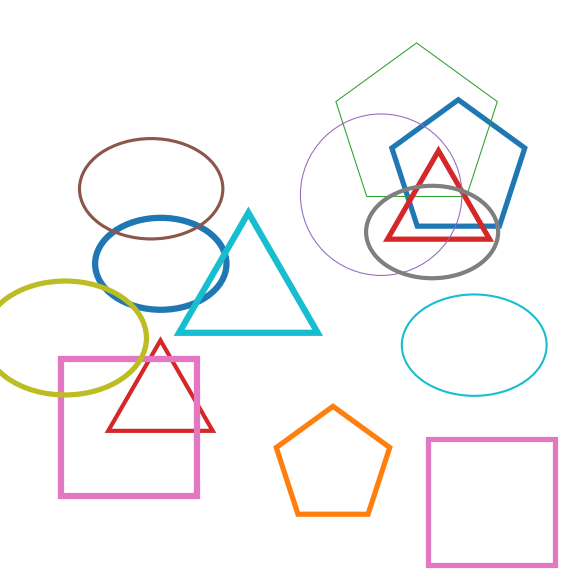[{"shape": "pentagon", "thickness": 2.5, "radius": 0.61, "center": [0.794, 0.705]}, {"shape": "oval", "thickness": 3, "radius": 0.57, "center": [0.278, 0.542]}, {"shape": "pentagon", "thickness": 2.5, "radius": 0.52, "center": [0.577, 0.192]}, {"shape": "pentagon", "thickness": 0.5, "radius": 0.73, "center": [0.721, 0.778]}, {"shape": "triangle", "thickness": 2, "radius": 0.52, "center": [0.278, 0.305]}, {"shape": "triangle", "thickness": 2.5, "radius": 0.51, "center": [0.759, 0.636]}, {"shape": "circle", "thickness": 0.5, "radius": 0.7, "center": [0.66, 0.662]}, {"shape": "oval", "thickness": 1.5, "radius": 0.62, "center": [0.262, 0.672]}, {"shape": "square", "thickness": 3, "radius": 0.59, "center": [0.224, 0.259]}, {"shape": "square", "thickness": 2.5, "radius": 0.55, "center": [0.851, 0.13]}, {"shape": "oval", "thickness": 2, "radius": 0.57, "center": [0.748, 0.597]}, {"shape": "oval", "thickness": 2.5, "radius": 0.7, "center": [0.113, 0.414]}, {"shape": "triangle", "thickness": 3, "radius": 0.69, "center": [0.43, 0.492]}, {"shape": "oval", "thickness": 1, "radius": 0.63, "center": [0.821, 0.401]}]